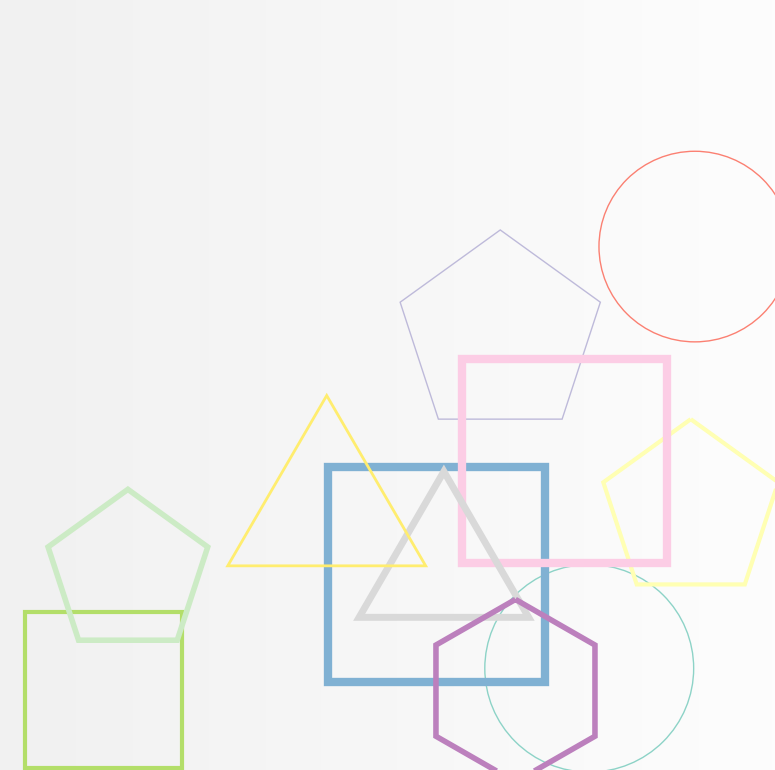[{"shape": "circle", "thickness": 0.5, "radius": 0.67, "center": [0.76, 0.132]}, {"shape": "pentagon", "thickness": 1.5, "radius": 0.59, "center": [0.891, 0.337]}, {"shape": "pentagon", "thickness": 0.5, "radius": 0.68, "center": [0.645, 0.566]}, {"shape": "circle", "thickness": 0.5, "radius": 0.62, "center": [0.897, 0.68]}, {"shape": "square", "thickness": 3, "radius": 0.7, "center": [0.563, 0.254]}, {"shape": "square", "thickness": 1.5, "radius": 0.51, "center": [0.134, 0.104]}, {"shape": "square", "thickness": 3, "radius": 0.66, "center": [0.728, 0.401]}, {"shape": "triangle", "thickness": 2.5, "radius": 0.63, "center": [0.573, 0.261]}, {"shape": "hexagon", "thickness": 2, "radius": 0.59, "center": [0.665, 0.103]}, {"shape": "pentagon", "thickness": 2, "radius": 0.54, "center": [0.165, 0.256]}, {"shape": "triangle", "thickness": 1, "radius": 0.74, "center": [0.422, 0.339]}]